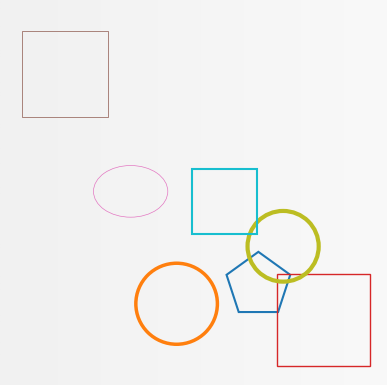[{"shape": "pentagon", "thickness": 1.5, "radius": 0.43, "center": [0.667, 0.259]}, {"shape": "circle", "thickness": 2.5, "radius": 0.53, "center": [0.456, 0.211]}, {"shape": "square", "thickness": 1, "radius": 0.6, "center": [0.834, 0.168]}, {"shape": "square", "thickness": 0.5, "radius": 0.56, "center": [0.167, 0.807]}, {"shape": "oval", "thickness": 0.5, "radius": 0.48, "center": [0.337, 0.503]}, {"shape": "circle", "thickness": 3, "radius": 0.46, "center": [0.731, 0.36]}, {"shape": "square", "thickness": 1.5, "radius": 0.42, "center": [0.58, 0.477]}]